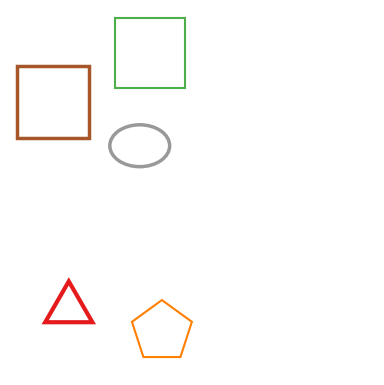[{"shape": "triangle", "thickness": 3, "radius": 0.35, "center": [0.179, 0.198]}, {"shape": "square", "thickness": 1.5, "radius": 0.46, "center": [0.39, 0.862]}, {"shape": "pentagon", "thickness": 1.5, "radius": 0.41, "center": [0.421, 0.139]}, {"shape": "square", "thickness": 2.5, "radius": 0.47, "center": [0.138, 0.734]}, {"shape": "oval", "thickness": 2.5, "radius": 0.39, "center": [0.363, 0.621]}]